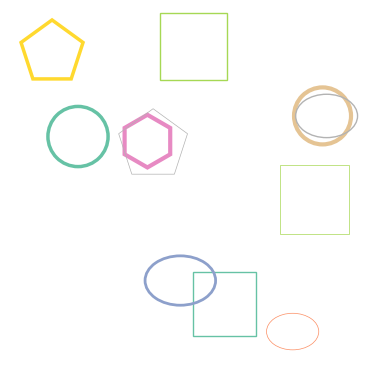[{"shape": "square", "thickness": 1, "radius": 0.41, "center": [0.583, 0.21]}, {"shape": "circle", "thickness": 2.5, "radius": 0.39, "center": [0.203, 0.645]}, {"shape": "oval", "thickness": 0.5, "radius": 0.34, "center": [0.76, 0.139]}, {"shape": "oval", "thickness": 2, "radius": 0.46, "center": [0.468, 0.271]}, {"shape": "hexagon", "thickness": 3, "radius": 0.34, "center": [0.383, 0.633]}, {"shape": "square", "thickness": 0.5, "radius": 0.45, "center": [0.816, 0.481]}, {"shape": "square", "thickness": 1, "radius": 0.43, "center": [0.502, 0.88]}, {"shape": "pentagon", "thickness": 2.5, "radius": 0.42, "center": [0.135, 0.863]}, {"shape": "circle", "thickness": 3, "radius": 0.37, "center": [0.838, 0.699]}, {"shape": "pentagon", "thickness": 0.5, "radius": 0.47, "center": [0.398, 0.624]}, {"shape": "oval", "thickness": 1, "radius": 0.4, "center": [0.848, 0.699]}]